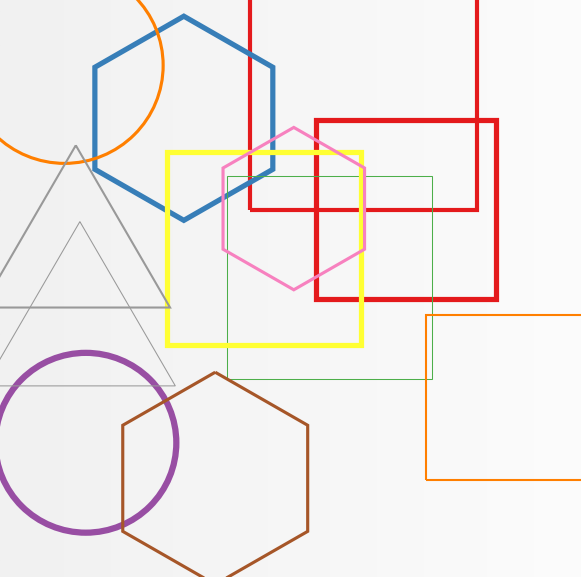[{"shape": "square", "thickness": 2.5, "radius": 0.77, "center": [0.699, 0.637]}, {"shape": "square", "thickness": 2, "radius": 0.98, "center": [0.626, 0.831]}, {"shape": "hexagon", "thickness": 2.5, "radius": 0.88, "center": [0.316, 0.794]}, {"shape": "square", "thickness": 0.5, "radius": 0.88, "center": [0.567, 0.519]}, {"shape": "circle", "thickness": 3, "radius": 0.78, "center": [0.148, 0.232]}, {"shape": "square", "thickness": 1, "radius": 0.71, "center": [0.875, 0.311]}, {"shape": "circle", "thickness": 1.5, "radius": 0.85, "center": [0.111, 0.886]}, {"shape": "square", "thickness": 2.5, "radius": 0.84, "center": [0.454, 0.568]}, {"shape": "hexagon", "thickness": 1.5, "radius": 0.92, "center": [0.37, 0.171]}, {"shape": "hexagon", "thickness": 1.5, "radius": 0.7, "center": [0.505, 0.638]}, {"shape": "triangle", "thickness": 1, "radius": 0.94, "center": [0.13, 0.56]}, {"shape": "triangle", "thickness": 0.5, "radius": 0.95, "center": [0.137, 0.426]}]